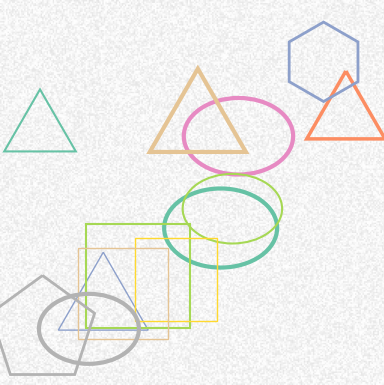[{"shape": "triangle", "thickness": 1.5, "radius": 0.54, "center": [0.104, 0.66]}, {"shape": "oval", "thickness": 3, "radius": 0.73, "center": [0.573, 0.408]}, {"shape": "triangle", "thickness": 2.5, "radius": 0.59, "center": [0.898, 0.698]}, {"shape": "hexagon", "thickness": 2, "radius": 0.52, "center": [0.84, 0.84]}, {"shape": "triangle", "thickness": 1, "radius": 0.67, "center": [0.268, 0.21]}, {"shape": "oval", "thickness": 3, "radius": 0.71, "center": [0.619, 0.646]}, {"shape": "oval", "thickness": 1.5, "radius": 0.65, "center": [0.604, 0.458]}, {"shape": "square", "thickness": 1.5, "radius": 0.68, "center": [0.358, 0.283]}, {"shape": "square", "thickness": 1, "radius": 0.53, "center": [0.457, 0.274]}, {"shape": "triangle", "thickness": 3, "radius": 0.72, "center": [0.514, 0.677]}, {"shape": "square", "thickness": 1, "radius": 0.59, "center": [0.32, 0.238]}, {"shape": "oval", "thickness": 3, "radius": 0.65, "center": [0.231, 0.146]}, {"shape": "pentagon", "thickness": 2, "radius": 0.71, "center": [0.11, 0.142]}]